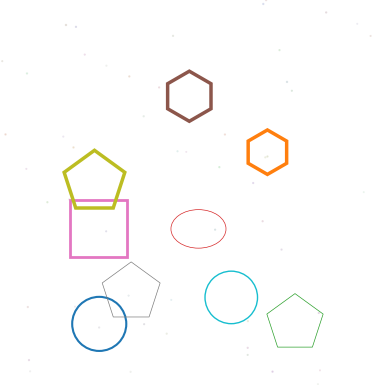[{"shape": "circle", "thickness": 1.5, "radius": 0.35, "center": [0.258, 0.159]}, {"shape": "hexagon", "thickness": 2.5, "radius": 0.29, "center": [0.695, 0.605]}, {"shape": "pentagon", "thickness": 0.5, "radius": 0.38, "center": [0.766, 0.161]}, {"shape": "oval", "thickness": 0.5, "radius": 0.36, "center": [0.516, 0.405]}, {"shape": "hexagon", "thickness": 2.5, "radius": 0.33, "center": [0.492, 0.75]}, {"shape": "square", "thickness": 2, "radius": 0.37, "center": [0.255, 0.407]}, {"shape": "pentagon", "thickness": 0.5, "radius": 0.4, "center": [0.341, 0.241]}, {"shape": "pentagon", "thickness": 2.5, "radius": 0.41, "center": [0.245, 0.527]}, {"shape": "circle", "thickness": 1, "radius": 0.34, "center": [0.601, 0.227]}]